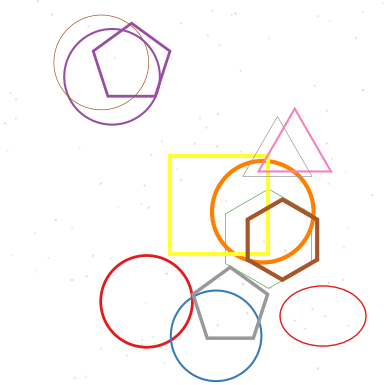[{"shape": "circle", "thickness": 2, "radius": 0.6, "center": [0.381, 0.217]}, {"shape": "oval", "thickness": 1, "radius": 0.56, "center": [0.839, 0.179]}, {"shape": "circle", "thickness": 1.5, "radius": 0.59, "center": [0.561, 0.128]}, {"shape": "hexagon", "thickness": 0.5, "radius": 0.65, "center": [0.698, 0.38]}, {"shape": "pentagon", "thickness": 2, "radius": 0.52, "center": [0.342, 0.835]}, {"shape": "circle", "thickness": 1.5, "radius": 0.62, "center": [0.291, 0.8]}, {"shape": "circle", "thickness": 3, "radius": 0.66, "center": [0.683, 0.45]}, {"shape": "square", "thickness": 3, "radius": 0.64, "center": [0.57, 0.468]}, {"shape": "circle", "thickness": 0.5, "radius": 0.62, "center": [0.263, 0.838]}, {"shape": "hexagon", "thickness": 3, "radius": 0.52, "center": [0.734, 0.378]}, {"shape": "triangle", "thickness": 1.5, "radius": 0.54, "center": [0.766, 0.609]}, {"shape": "triangle", "thickness": 0.5, "radius": 0.52, "center": [0.721, 0.594]}, {"shape": "pentagon", "thickness": 2.5, "radius": 0.51, "center": [0.598, 0.204]}]